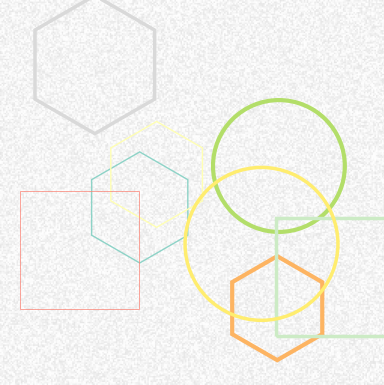[{"shape": "hexagon", "thickness": 1, "radius": 0.72, "center": [0.363, 0.461]}, {"shape": "hexagon", "thickness": 1, "radius": 0.69, "center": [0.407, 0.547]}, {"shape": "square", "thickness": 0.5, "radius": 0.77, "center": [0.207, 0.351]}, {"shape": "hexagon", "thickness": 3, "radius": 0.68, "center": [0.72, 0.2]}, {"shape": "circle", "thickness": 3, "radius": 0.86, "center": [0.724, 0.569]}, {"shape": "hexagon", "thickness": 2.5, "radius": 0.9, "center": [0.246, 0.832]}, {"shape": "square", "thickness": 2.5, "radius": 0.77, "center": [0.869, 0.281]}, {"shape": "circle", "thickness": 2.5, "radius": 0.99, "center": [0.679, 0.367]}]